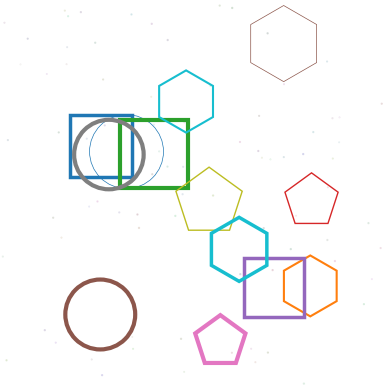[{"shape": "circle", "thickness": 0.5, "radius": 0.48, "center": [0.329, 0.606]}, {"shape": "square", "thickness": 2.5, "radius": 0.4, "center": [0.261, 0.62]}, {"shape": "hexagon", "thickness": 1.5, "radius": 0.4, "center": [0.806, 0.257]}, {"shape": "square", "thickness": 3, "radius": 0.44, "center": [0.401, 0.601]}, {"shape": "pentagon", "thickness": 1, "radius": 0.36, "center": [0.809, 0.478]}, {"shape": "square", "thickness": 2.5, "radius": 0.39, "center": [0.712, 0.253]}, {"shape": "circle", "thickness": 3, "radius": 0.45, "center": [0.26, 0.183]}, {"shape": "hexagon", "thickness": 0.5, "radius": 0.49, "center": [0.737, 0.887]}, {"shape": "pentagon", "thickness": 3, "radius": 0.34, "center": [0.572, 0.113]}, {"shape": "circle", "thickness": 3, "radius": 0.45, "center": [0.283, 0.599]}, {"shape": "pentagon", "thickness": 1, "radius": 0.45, "center": [0.543, 0.475]}, {"shape": "hexagon", "thickness": 1.5, "radius": 0.4, "center": [0.483, 0.736]}, {"shape": "hexagon", "thickness": 2.5, "radius": 0.42, "center": [0.621, 0.352]}]